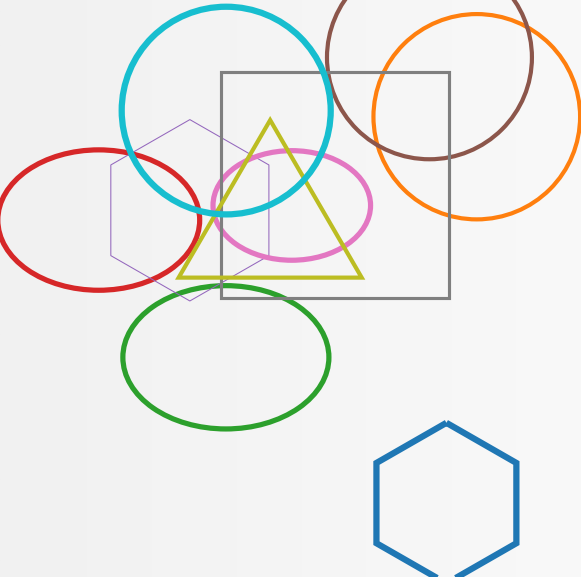[{"shape": "hexagon", "thickness": 3, "radius": 0.69, "center": [0.768, 0.128]}, {"shape": "circle", "thickness": 2, "radius": 0.89, "center": [0.82, 0.797]}, {"shape": "oval", "thickness": 2.5, "radius": 0.89, "center": [0.389, 0.38]}, {"shape": "oval", "thickness": 2.5, "radius": 0.87, "center": [0.17, 0.618]}, {"shape": "hexagon", "thickness": 0.5, "radius": 0.79, "center": [0.327, 0.635]}, {"shape": "circle", "thickness": 2, "radius": 0.88, "center": [0.739, 0.9]}, {"shape": "oval", "thickness": 2.5, "radius": 0.68, "center": [0.502, 0.643]}, {"shape": "square", "thickness": 1.5, "radius": 0.98, "center": [0.576, 0.679]}, {"shape": "triangle", "thickness": 2, "radius": 0.91, "center": [0.465, 0.609]}, {"shape": "circle", "thickness": 3, "radius": 0.9, "center": [0.389, 0.808]}]